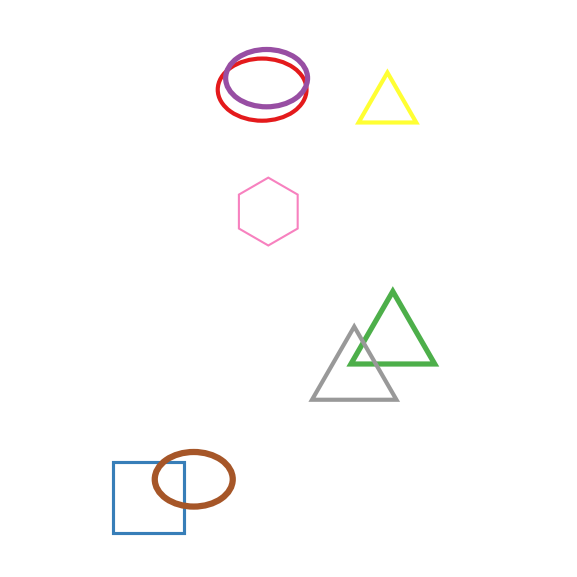[{"shape": "oval", "thickness": 2, "radius": 0.38, "center": [0.454, 0.844]}, {"shape": "square", "thickness": 1.5, "radius": 0.31, "center": [0.257, 0.138]}, {"shape": "triangle", "thickness": 2.5, "radius": 0.42, "center": [0.68, 0.411]}, {"shape": "oval", "thickness": 2.5, "radius": 0.35, "center": [0.462, 0.864]}, {"shape": "triangle", "thickness": 2, "radius": 0.29, "center": [0.671, 0.816]}, {"shape": "oval", "thickness": 3, "radius": 0.34, "center": [0.336, 0.169]}, {"shape": "hexagon", "thickness": 1, "radius": 0.29, "center": [0.465, 0.633]}, {"shape": "triangle", "thickness": 2, "radius": 0.42, "center": [0.613, 0.349]}]